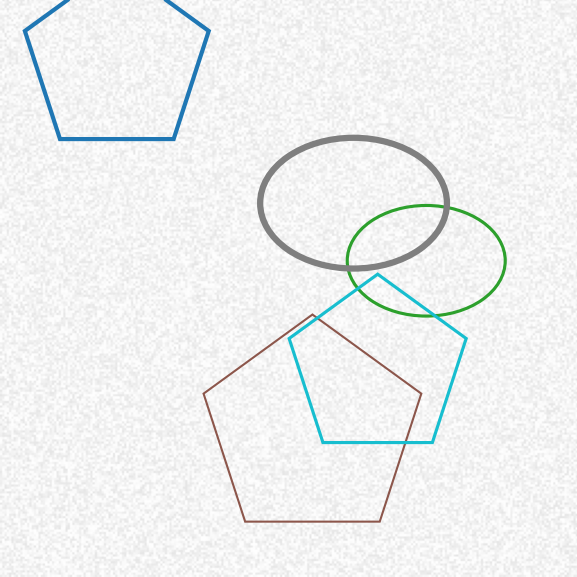[{"shape": "pentagon", "thickness": 2, "radius": 0.84, "center": [0.202, 0.894]}, {"shape": "oval", "thickness": 1.5, "radius": 0.68, "center": [0.738, 0.548]}, {"shape": "pentagon", "thickness": 1, "radius": 0.99, "center": [0.541, 0.256]}, {"shape": "oval", "thickness": 3, "radius": 0.81, "center": [0.612, 0.647]}, {"shape": "pentagon", "thickness": 1.5, "radius": 0.81, "center": [0.654, 0.363]}]